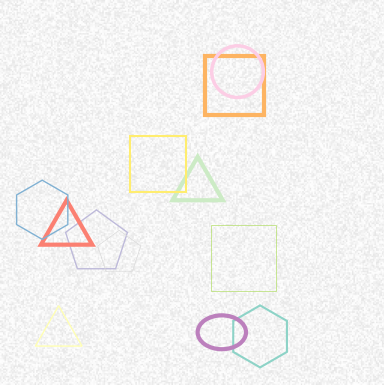[{"shape": "hexagon", "thickness": 1.5, "radius": 0.4, "center": [0.676, 0.126]}, {"shape": "triangle", "thickness": 1, "radius": 0.35, "center": [0.152, 0.136]}, {"shape": "pentagon", "thickness": 1, "radius": 0.42, "center": [0.251, 0.37]}, {"shape": "triangle", "thickness": 3, "radius": 0.39, "center": [0.173, 0.403]}, {"shape": "hexagon", "thickness": 1, "radius": 0.38, "center": [0.11, 0.455]}, {"shape": "square", "thickness": 3, "radius": 0.38, "center": [0.608, 0.777]}, {"shape": "square", "thickness": 0.5, "radius": 0.43, "center": [0.632, 0.33]}, {"shape": "circle", "thickness": 2.5, "radius": 0.34, "center": [0.617, 0.814]}, {"shape": "pentagon", "thickness": 0.5, "radius": 0.29, "center": [0.31, 0.343]}, {"shape": "oval", "thickness": 3, "radius": 0.31, "center": [0.576, 0.137]}, {"shape": "triangle", "thickness": 3, "radius": 0.38, "center": [0.513, 0.518]}, {"shape": "square", "thickness": 1.5, "radius": 0.36, "center": [0.411, 0.574]}]